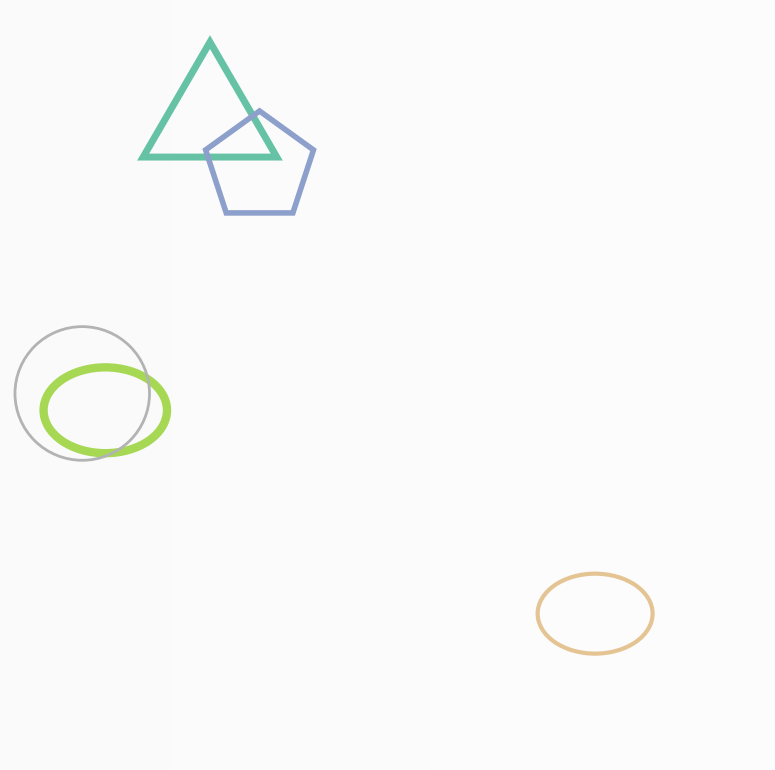[{"shape": "triangle", "thickness": 2.5, "radius": 0.5, "center": [0.271, 0.846]}, {"shape": "pentagon", "thickness": 2, "radius": 0.37, "center": [0.335, 0.783]}, {"shape": "oval", "thickness": 3, "radius": 0.4, "center": [0.136, 0.467]}, {"shape": "oval", "thickness": 1.5, "radius": 0.37, "center": [0.768, 0.203]}, {"shape": "circle", "thickness": 1, "radius": 0.43, "center": [0.106, 0.489]}]